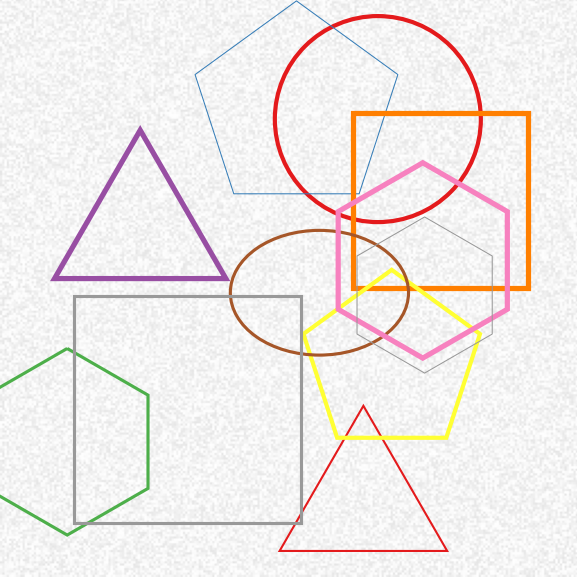[{"shape": "triangle", "thickness": 1, "radius": 0.84, "center": [0.629, 0.129]}, {"shape": "circle", "thickness": 2, "radius": 0.89, "center": [0.654, 0.793]}, {"shape": "pentagon", "thickness": 0.5, "radius": 0.92, "center": [0.513, 0.813]}, {"shape": "hexagon", "thickness": 1.5, "radius": 0.81, "center": [0.116, 0.234]}, {"shape": "triangle", "thickness": 2.5, "radius": 0.86, "center": [0.243, 0.602]}, {"shape": "square", "thickness": 2.5, "radius": 0.76, "center": [0.763, 0.652]}, {"shape": "pentagon", "thickness": 2, "radius": 0.8, "center": [0.678, 0.371]}, {"shape": "oval", "thickness": 1.5, "radius": 0.77, "center": [0.553, 0.492]}, {"shape": "hexagon", "thickness": 2.5, "radius": 0.85, "center": [0.732, 0.548]}, {"shape": "square", "thickness": 1.5, "radius": 0.98, "center": [0.325, 0.291]}, {"shape": "hexagon", "thickness": 0.5, "radius": 0.68, "center": [0.735, 0.488]}]